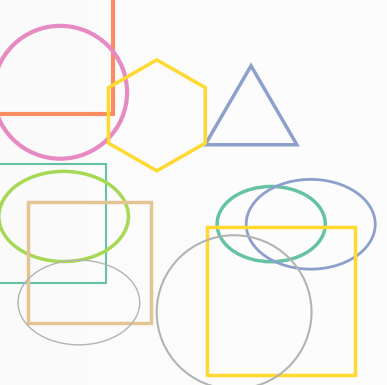[{"shape": "square", "thickness": 1.5, "radius": 0.77, "center": [0.12, 0.42]}, {"shape": "oval", "thickness": 2.5, "radius": 0.7, "center": [0.7, 0.418]}, {"shape": "square", "thickness": 3, "radius": 0.84, "center": [0.125, 0.873]}, {"shape": "triangle", "thickness": 2.5, "radius": 0.68, "center": [0.648, 0.692]}, {"shape": "oval", "thickness": 2, "radius": 0.83, "center": [0.802, 0.417]}, {"shape": "circle", "thickness": 3, "radius": 0.86, "center": [0.155, 0.76]}, {"shape": "oval", "thickness": 2.5, "radius": 0.84, "center": [0.164, 0.438]}, {"shape": "square", "thickness": 2.5, "radius": 0.96, "center": [0.726, 0.218]}, {"shape": "hexagon", "thickness": 2.5, "radius": 0.72, "center": [0.405, 0.7]}, {"shape": "square", "thickness": 2.5, "radius": 0.79, "center": [0.231, 0.318]}, {"shape": "oval", "thickness": 1, "radius": 0.79, "center": [0.204, 0.214]}, {"shape": "circle", "thickness": 1.5, "radius": 1.0, "center": [0.604, 0.189]}]